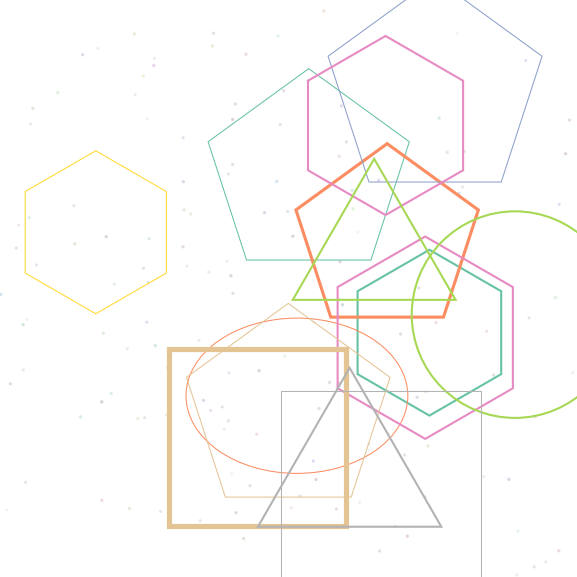[{"shape": "pentagon", "thickness": 0.5, "radius": 0.92, "center": [0.535, 0.697]}, {"shape": "hexagon", "thickness": 1, "radius": 0.72, "center": [0.744, 0.423]}, {"shape": "oval", "thickness": 0.5, "radius": 0.96, "center": [0.514, 0.314]}, {"shape": "pentagon", "thickness": 1.5, "radius": 0.83, "center": [0.67, 0.584]}, {"shape": "pentagon", "thickness": 0.5, "radius": 0.97, "center": [0.753, 0.842]}, {"shape": "hexagon", "thickness": 1, "radius": 0.88, "center": [0.736, 0.414]}, {"shape": "hexagon", "thickness": 1, "radius": 0.78, "center": [0.668, 0.782]}, {"shape": "circle", "thickness": 1, "radius": 0.89, "center": [0.892, 0.454]}, {"shape": "triangle", "thickness": 1, "radius": 0.81, "center": [0.648, 0.561]}, {"shape": "hexagon", "thickness": 0.5, "radius": 0.71, "center": [0.166, 0.597]}, {"shape": "square", "thickness": 2.5, "radius": 0.77, "center": [0.446, 0.241]}, {"shape": "pentagon", "thickness": 0.5, "radius": 0.93, "center": [0.499, 0.288]}, {"shape": "triangle", "thickness": 1, "radius": 0.92, "center": [0.605, 0.179]}, {"shape": "square", "thickness": 0.5, "radius": 0.87, "center": [0.66, 0.149]}]